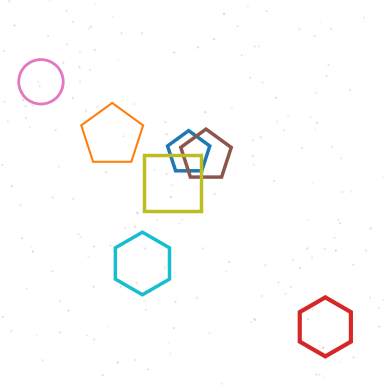[{"shape": "pentagon", "thickness": 2.5, "radius": 0.29, "center": [0.49, 0.603]}, {"shape": "pentagon", "thickness": 1.5, "radius": 0.42, "center": [0.291, 0.648]}, {"shape": "hexagon", "thickness": 3, "radius": 0.38, "center": [0.845, 0.151]}, {"shape": "pentagon", "thickness": 2.5, "radius": 0.34, "center": [0.535, 0.596]}, {"shape": "circle", "thickness": 2, "radius": 0.29, "center": [0.106, 0.788]}, {"shape": "square", "thickness": 2.5, "radius": 0.37, "center": [0.448, 0.525]}, {"shape": "hexagon", "thickness": 2.5, "radius": 0.41, "center": [0.37, 0.316]}]